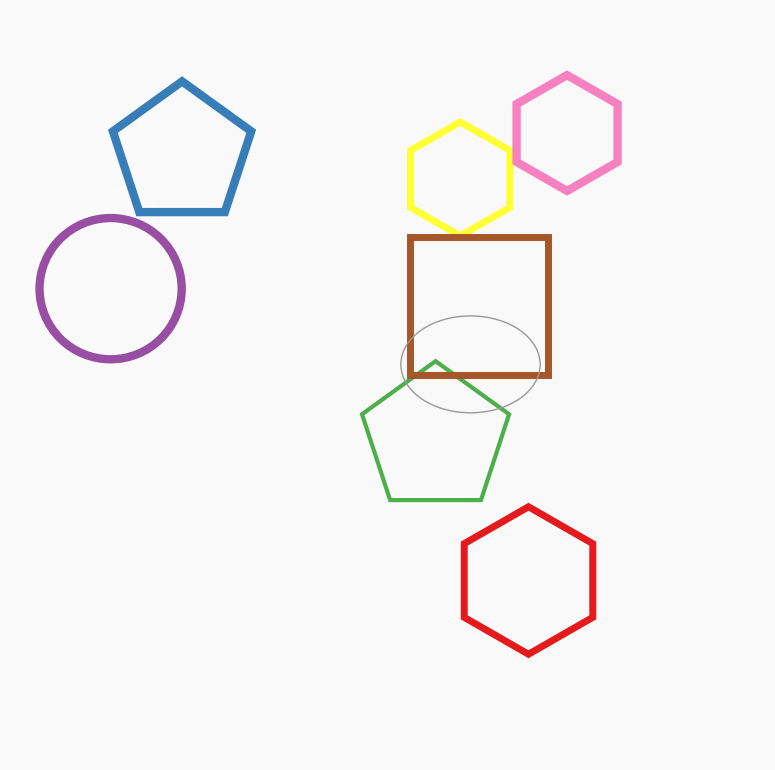[{"shape": "hexagon", "thickness": 2.5, "radius": 0.48, "center": [0.682, 0.246]}, {"shape": "pentagon", "thickness": 3, "radius": 0.47, "center": [0.235, 0.8]}, {"shape": "pentagon", "thickness": 1.5, "radius": 0.5, "center": [0.562, 0.431]}, {"shape": "circle", "thickness": 3, "radius": 0.46, "center": [0.143, 0.625]}, {"shape": "hexagon", "thickness": 2.5, "radius": 0.37, "center": [0.594, 0.768]}, {"shape": "square", "thickness": 2.5, "radius": 0.45, "center": [0.619, 0.603]}, {"shape": "hexagon", "thickness": 3, "radius": 0.38, "center": [0.732, 0.827]}, {"shape": "oval", "thickness": 0.5, "radius": 0.45, "center": [0.607, 0.527]}]